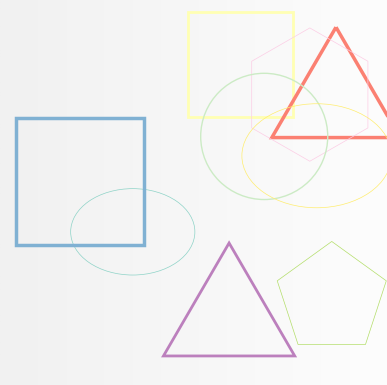[{"shape": "oval", "thickness": 0.5, "radius": 0.8, "center": [0.343, 0.398]}, {"shape": "square", "thickness": 2, "radius": 0.68, "center": [0.621, 0.833]}, {"shape": "triangle", "thickness": 2.5, "radius": 0.96, "center": [0.867, 0.738]}, {"shape": "square", "thickness": 2.5, "radius": 0.83, "center": [0.206, 0.529]}, {"shape": "pentagon", "thickness": 0.5, "radius": 0.74, "center": [0.856, 0.225]}, {"shape": "hexagon", "thickness": 0.5, "radius": 0.87, "center": [0.799, 0.754]}, {"shape": "triangle", "thickness": 2, "radius": 0.98, "center": [0.591, 0.173]}, {"shape": "circle", "thickness": 1, "radius": 0.82, "center": [0.682, 0.646]}, {"shape": "oval", "thickness": 0.5, "radius": 0.96, "center": [0.817, 0.595]}]